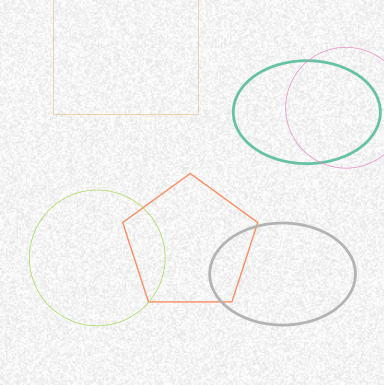[{"shape": "oval", "thickness": 2, "radius": 0.96, "center": [0.797, 0.709]}, {"shape": "pentagon", "thickness": 1, "radius": 0.92, "center": [0.494, 0.365]}, {"shape": "circle", "thickness": 0.5, "radius": 0.78, "center": [0.899, 0.72]}, {"shape": "circle", "thickness": 0.5, "radius": 0.88, "center": [0.253, 0.33]}, {"shape": "square", "thickness": 0.5, "radius": 0.94, "center": [0.326, 0.892]}, {"shape": "oval", "thickness": 2, "radius": 0.95, "center": [0.734, 0.288]}]